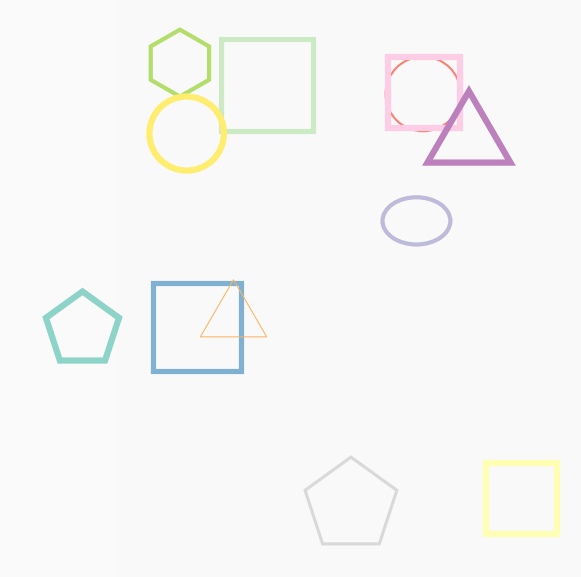[{"shape": "pentagon", "thickness": 3, "radius": 0.33, "center": [0.142, 0.428]}, {"shape": "square", "thickness": 3, "radius": 0.31, "center": [0.897, 0.135]}, {"shape": "oval", "thickness": 2, "radius": 0.29, "center": [0.716, 0.617]}, {"shape": "circle", "thickness": 1, "radius": 0.32, "center": [0.728, 0.836]}, {"shape": "square", "thickness": 2.5, "radius": 0.38, "center": [0.339, 0.433]}, {"shape": "triangle", "thickness": 0.5, "radius": 0.33, "center": [0.402, 0.449]}, {"shape": "hexagon", "thickness": 2, "radius": 0.29, "center": [0.31, 0.89]}, {"shape": "square", "thickness": 3, "radius": 0.31, "center": [0.73, 0.84]}, {"shape": "pentagon", "thickness": 1.5, "radius": 0.42, "center": [0.604, 0.125]}, {"shape": "triangle", "thickness": 3, "radius": 0.41, "center": [0.807, 0.759]}, {"shape": "square", "thickness": 2.5, "radius": 0.4, "center": [0.46, 0.852]}, {"shape": "circle", "thickness": 3, "radius": 0.32, "center": [0.321, 0.768]}]